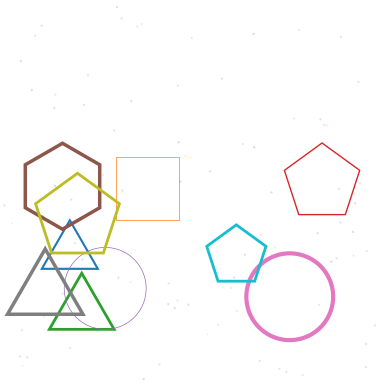[{"shape": "triangle", "thickness": 1.5, "radius": 0.42, "center": [0.181, 0.344]}, {"shape": "square", "thickness": 0.5, "radius": 0.41, "center": [0.384, 0.51]}, {"shape": "triangle", "thickness": 2, "radius": 0.49, "center": [0.212, 0.193]}, {"shape": "pentagon", "thickness": 1, "radius": 0.51, "center": [0.836, 0.526]}, {"shape": "circle", "thickness": 0.5, "radius": 0.53, "center": [0.273, 0.251]}, {"shape": "hexagon", "thickness": 2.5, "radius": 0.56, "center": [0.162, 0.516]}, {"shape": "circle", "thickness": 3, "radius": 0.56, "center": [0.753, 0.229]}, {"shape": "triangle", "thickness": 2.5, "radius": 0.57, "center": [0.117, 0.24]}, {"shape": "pentagon", "thickness": 2, "radius": 0.57, "center": [0.201, 0.435]}, {"shape": "pentagon", "thickness": 2, "radius": 0.4, "center": [0.614, 0.335]}]